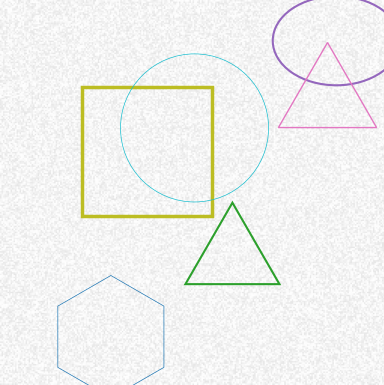[{"shape": "hexagon", "thickness": 0.5, "radius": 0.8, "center": [0.288, 0.125]}, {"shape": "triangle", "thickness": 1.5, "radius": 0.71, "center": [0.604, 0.332]}, {"shape": "oval", "thickness": 1.5, "radius": 0.83, "center": [0.874, 0.894]}, {"shape": "triangle", "thickness": 1, "radius": 0.74, "center": [0.851, 0.742]}, {"shape": "square", "thickness": 2.5, "radius": 0.84, "center": [0.382, 0.607]}, {"shape": "circle", "thickness": 0.5, "radius": 0.96, "center": [0.505, 0.668]}]